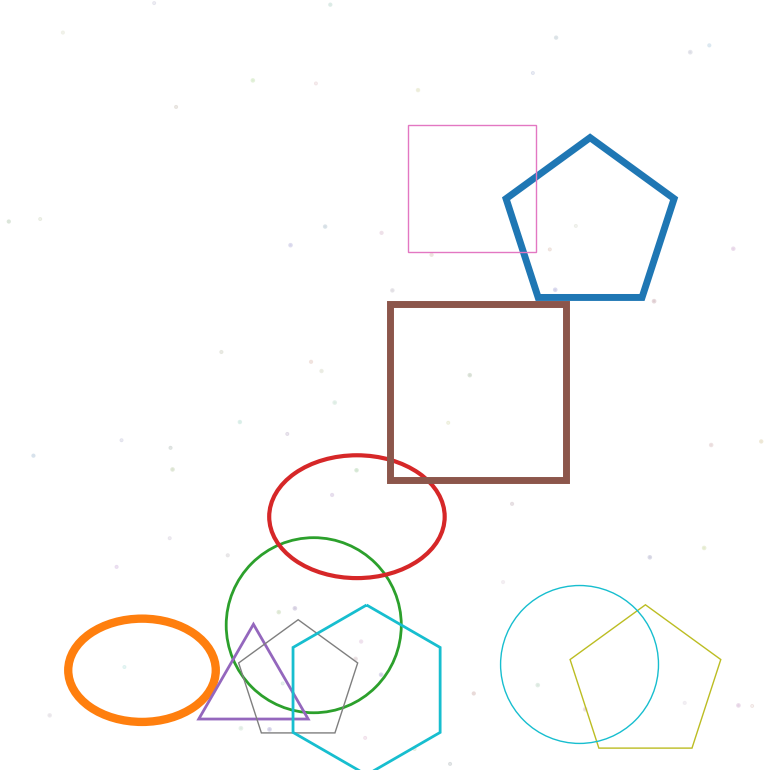[{"shape": "pentagon", "thickness": 2.5, "radius": 0.57, "center": [0.766, 0.707]}, {"shape": "oval", "thickness": 3, "radius": 0.48, "center": [0.184, 0.129]}, {"shape": "circle", "thickness": 1, "radius": 0.57, "center": [0.407, 0.188]}, {"shape": "oval", "thickness": 1.5, "radius": 0.57, "center": [0.464, 0.329]}, {"shape": "triangle", "thickness": 1, "radius": 0.41, "center": [0.329, 0.107]}, {"shape": "square", "thickness": 2.5, "radius": 0.57, "center": [0.62, 0.491]}, {"shape": "square", "thickness": 0.5, "radius": 0.41, "center": [0.613, 0.755]}, {"shape": "pentagon", "thickness": 0.5, "radius": 0.41, "center": [0.387, 0.114]}, {"shape": "pentagon", "thickness": 0.5, "radius": 0.51, "center": [0.838, 0.112]}, {"shape": "hexagon", "thickness": 1, "radius": 0.55, "center": [0.476, 0.104]}, {"shape": "circle", "thickness": 0.5, "radius": 0.51, "center": [0.753, 0.137]}]